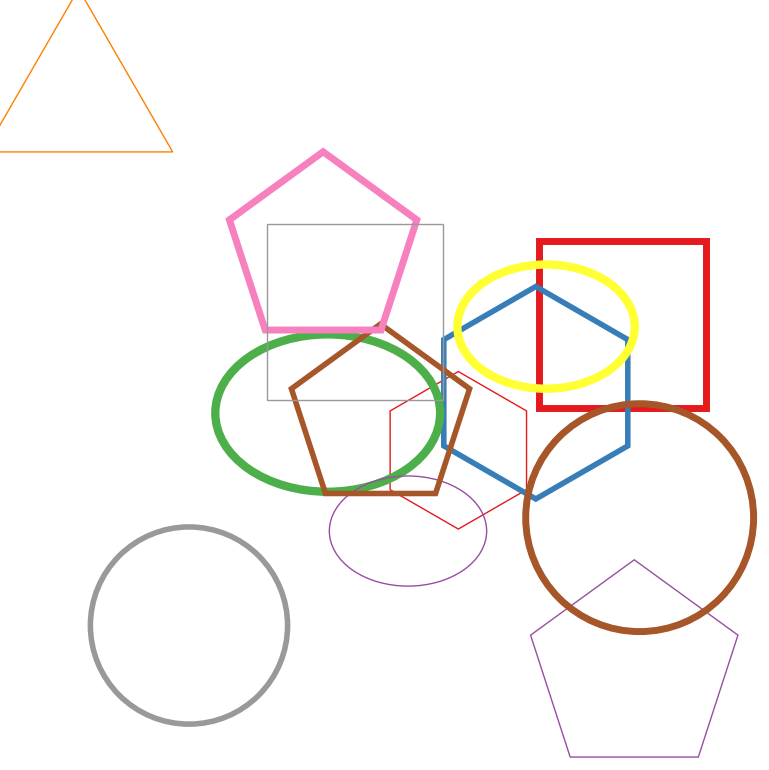[{"shape": "hexagon", "thickness": 0.5, "radius": 0.51, "center": [0.595, 0.415]}, {"shape": "square", "thickness": 2.5, "radius": 0.54, "center": [0.808, 0.578]}, {"shape": "hexagon", "thickness": 2, "radius": 0.69, "center": [0.696, 0.49]}, {"shape": "oval", "thickness": 3, "radius": 0.73, "center": [0.426, 0.464]}, {"shape": "oval", "thickness": 0.5, "radius": 0.51, "center": [0.53, 0.31]}, {"shape": "pentagon", "thickness": 0.5, "radius": 0.71, "center": [0.824, 0.131]}, {"shape": "triangle", "thickness": 0.5, "radius": 0.71, "center": [0.102, 0.873]}, {"shape": "oval", "thickness": 3, "radius": 0.58, "center": [0.709, 0.576]}, {"shape": "circle", "thickness": 2.5, "radius": 0.74, "center": [0.831, 0.328]}, {"shape": "pentagon", "thickness": 2, "radius": 0.61, "center": [0.494, 0.458]}, {"shape": "pentagon", "thickness": 2.5, "radius": 0.64, "center": [0.42, 0.675]}, {"shape": "circle", "thickness": 2, "radius": 0.64, "center": [0.245, 0.188]}, {"shape": "square", "thickness": 0.5, "radius": 0.57, "center": [0.461, 0.595]}]